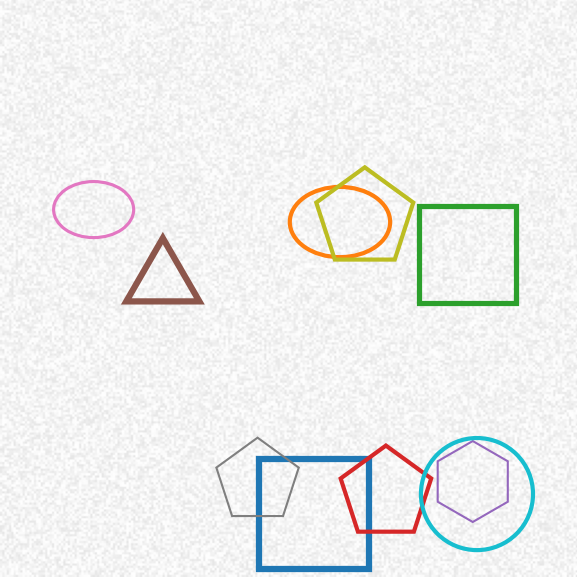[{"shape": "square", "thickness": 3, "radius": 0.47, "center": [0.544, 0.109]}, {"shape": "oval", "thickness": 2, "radius": 0.43, "center": [0.589, 0.615]}, {"shape": "square", "thickness": 2.5, "radius": 0.42, "center": [0.81, 0.558]}, {"shape": "pentagon", "thickness": 2, "radius": 0.41, "center": [0.668, 0.145]}, {"shape": "hexagon", "thickness": 1, "radius": 0.35, "center": [0.819, 0.165]}, {"shape": "triangle", "thickness": 3, "radius": 0.37, "center": [0.282, 0.514]}, {"shape": "oval", "thickness": 1.5, "radius": 0.35, "center": [0.162, 0.636]}, {"shape": "pentagon", "thickness": 1, "radius": 0.38, "center": [0.446, 0.166]}, {"shape": "pentagon", "thickness": 2, "radius": 0.44, "center": [0.632, 0.621]}, {"shape": "circle", "thickness": 2, "radius": 0.49, "center": [0.826, 0.144]}]